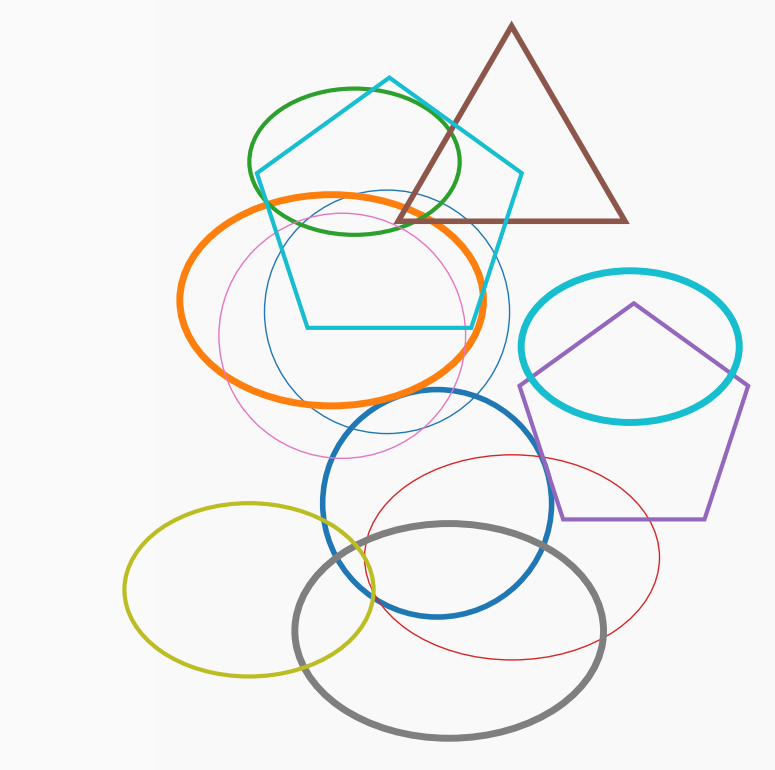[{"shape": "circle", "thickness": 2, "radius": 0.74, "center": [0.564, 0.346]}, {"shape": "circle", "thickness": 0.5, "radius": 0.79, "center": [0.499, 0.595]}, {"shape": "oval", "thickness": 2.5, "radius": 0.98, "center": [0.428, 0.61]}, {"shape": "oval", "thickness": 1.5, "radius": 0.68, "center": [0.457, 0.79]}, {"shape": "oval", "thickness": 0.5, "radius": 0.95, "center": [0.661, 0.276]}, {"shape": "pentagon", "thickness": 1.5, "radius": 0.78, "center": [0.818, 0.451]}, {"shape": "triangle", "thickness": 2, "radius": 0.85, "center": [0.66, 0.797]}, {"shape": "circle", "thickness": 0.5, "radius": 0.8, "center": [0.442, 0.564]}, {"shape": "oval", "thickness": 2.5, "radius": 1.0, "center": [0.58, 0.181]}, {"shape": "oval", "thickness": 1.5, "radius": 0.8, "center": [0.321, 0.234]}, {"shape": "pentagon", "thickness": 1.5, "radius": 0.9, "center": [0.502, 0.72]}, {"shape": "oval", "thickness": 2.5, "radius": 0.7, "center": [0.813, 0.55]}]